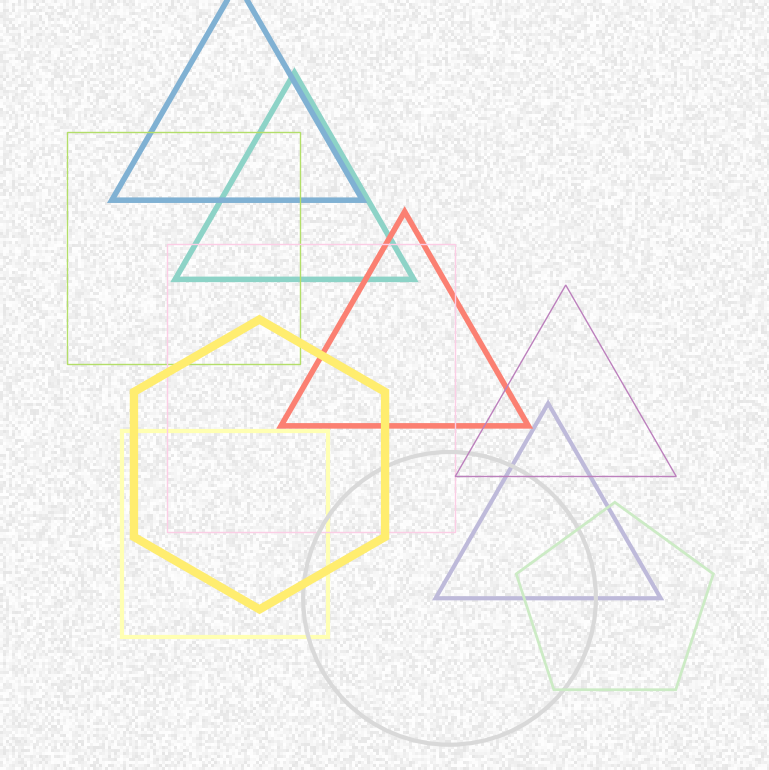[{"shape": "triangle", "thickness": 2, "radius": 0.89, "center": [0.382, 0.727]}, {"shape": "square", "thickness": 1.5, "radius": 0.67, "center": [0.292, 0.306]}, {"shape": "triangle", "thickness": 1.5, "radius": 0.84, "center": [0.712, 0.307]}, {"shape": "triangle", "thickness": 2, "radius": 0.93, "center": [0.526, 0.54]}, {"shape": "triangle", "thickness": 2, "radius": 0.94, "center": [0.308, 0.834]}, {"shape": "square", "thickness": 0.5, "radius": 0.76, "center": [0.238, 0.678]}, {"shape": "square", "thickness": 0.5, "radius": 0.93, "center": [0.403, 0.496]}, {"shape": "circle", "thickness": 1.5, "radius": 0.95, "center": [0.584, 0.223]}, {"shape": "triangle", "thickness": 0.5, "radius": 0.83, "center": [0.735, 0.464]}, {"shape": "pentagon", "thickness": 1, "radius": 0.67, "center": [0.798, 0.213]}, {"shape": "hexagon", "thickness": 3, "radius": 0.94, "center": [0.337, 0.397]}]